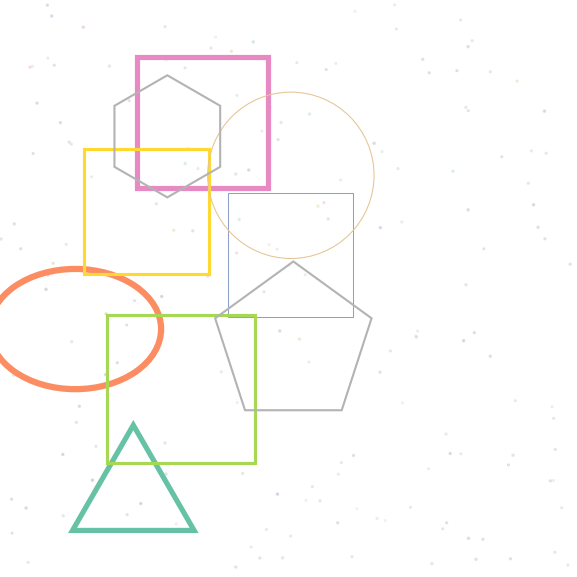[{"shape": "triangle", "thickness": 2.5, "radius": 0.61, "center": [0.231, 0.141]}, {"shape": "oval", "thickness": 3, "radius": 0.74, "center": [0.13, 0.429]}, {"shape": "square", "thickness": 0.5, "radius": 0.54, "center": [0.503, 0.557]}, {"shape": "square", "thickness": 2.5, "radius": 0.57, "center": [0.351, 0.787]}, {"shape": "square", "thickness": 1.5, "radius": 0.64, "center": [0.313, 0.325]}, {"shape": "square", "thickness": 1.5, "radius": 0.54, "center": [0.254, 0.633]}, {"shape": "circle", "thickness": 0.5, "radius": 0.72, "center": [0.504, 0.696]}, {"shape": "pentagon", "thickness": 1, "radius": 0.71, "center": [0.508, 0.404]}, {"shape": "hexagon", "thickness": 1, "radius": 0.53, "center": [0.29, 0.763]}]